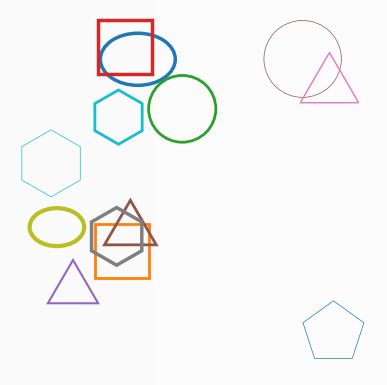[{"shape": "oval", "thickness": 2.5, "radius": 0.48, "center": [0.356, 0.846]}, {"shape": "pentagon", "thickness": 0.5, "radius": 0.41, "center": [0.86, 0.136]}, {"shape": "square", "thickness": 2, "radius": 0.35, "center": [0.314, 0.349]}, {"shape": "circle", "thickness": 2, "radius": 0.43, "center": [0.47, 0.717]}, {"shape": "square", "thickness": 2.5, "radius": 0.35, "center": [0.323, 0.877]}, {"shape": "triangle", "thickness": 1.5, "radius": 0.37, "center": [0.188, 0.25]}, {"shape": "triangle", "thickness": 2, "radius": 0.39, "center": [0.336, 0.403]}, {"shape": "circle", "thickness": 0.5, "radius": 0.5, "center": [0.781, 0.847]}, {"shape": "triangle", "thickness": 1, "radius": 0.43, "center": [0.85, 0.777]}, {"shape": "hexagon", "thickness": 2.5, "radius": 0.37, "center": [0.301, 0.386]}, {"shape": "oval", "thickness": 3, "radius": 0.35, "center": [0.147, 0.41]}, {"shape": "hexagon", "thickness": 2, "radius": 0.35, "center": [0.306, 0.696]}, {"shape": "hexagon", "thickness": 0.5, "radius": 0.44, "center": [0.132, 0.576]}]